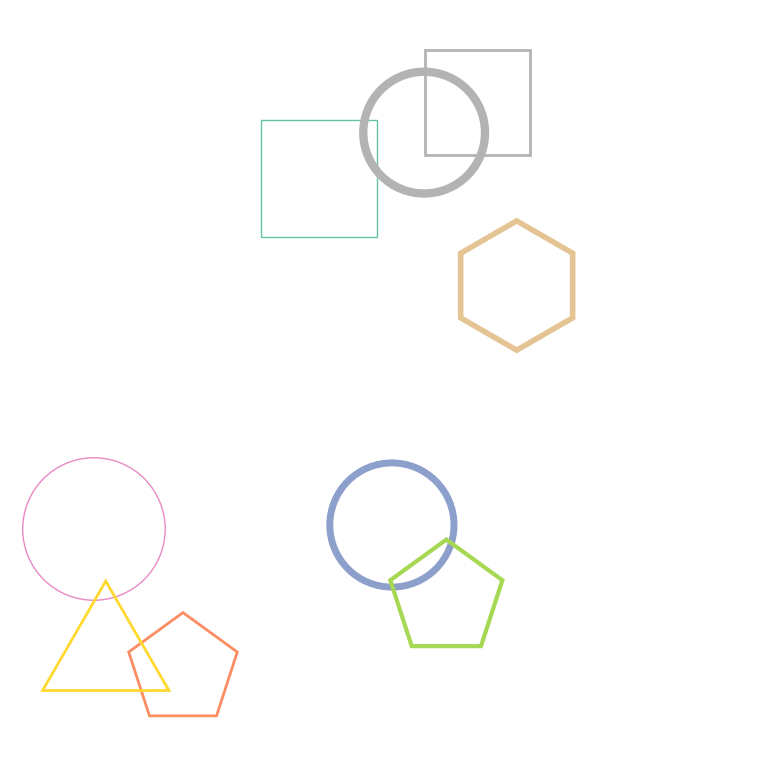[{"shape": "square", "thickness": 0.5, "radius": 0.38, "center": [0.414, 0.769]}, {"shape": "pentagon", "thickness": 1, "radius": 0.37, "center": [0.238, 0.13]}, {"shape": "circle", "thickness": 2.5, "radius": 0.4, "center": [0.509, 0.318]}, {"shape": "circle", "thickness": 0.5, "radius": 0.46, "center": [0.122, 0.313]}, {"shape": "pentagon", "thickness": 1.5, "radius": 0.38, "center": [0.58, 0.223]}, {"shape": "triangle", "thickness": 1, "radius": 0.47, "center": [0.137, 0.151]}, {"shape": "hexagon", "thickness": 2, "radius": 0.42, "center": [0.671, 0.629]}, {"shape": "square", "thickness": 1, "radius": 0.34, "center": [0.621, 0.867]}, {"shape": "circle", "thickness": 3, "radius": 0.4, "center": [0.551, 0.828]}]